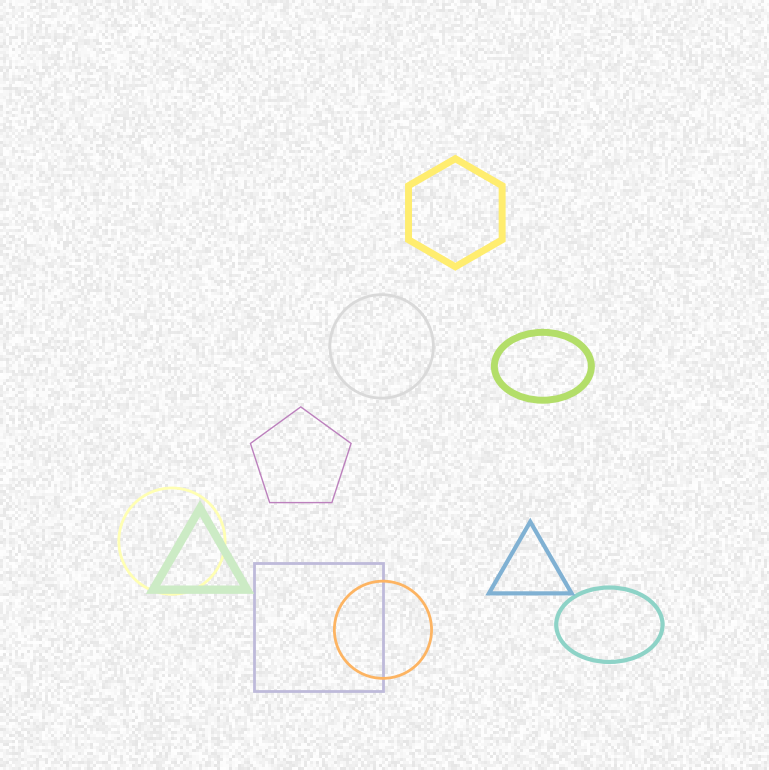[{"shape": "oval", "thickness": 1.5, "radius": 0.35, "center": [0.791, 0.189]}, {"shape": "circle", "thickness": 1, "radius": 0.35, "center": [0.223, 0.297]}, {"shape": "square", "thickness": 1, "radius": 0.42, "center": [0.414, 0.186]}, {"shape": "triangle", "thickness": 1.5, "radius": 0.31, "center": [0.689, 0.26]}, {"shape": "circle", "thickness": 1, "radius": 0.32, "center": [0.497, 0.182]}, {"shape": "oval", "thickness": 2.5, "radius": 0.31, "center": [0.705, 0.524]}, {"shape": "circle", "thickness": 1, "radius": 0.34, "center": [0.496, 0.55]}, {"shape": "pentagon", "thickness": 0.5, "radius": 0.34, "center": [0.391, 0.403]}, {"shape": "triangle", "thickness": 3, "radius": 0.35, "center": [0.26, 0.269]}, {"shape": "hexagon", "thickness": 2.5, "radius": 0.35, "center": [0.591, 0.724]}]